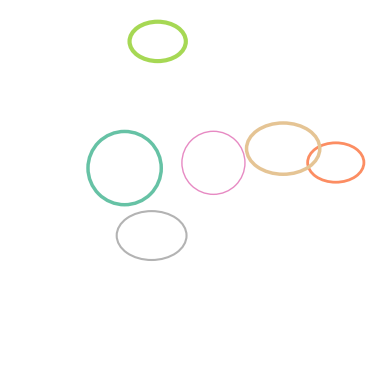[{"shape": "circle", "thickness": 2.5, "radius": 0.48, "center": [0.324, 0.563]}, {"shape": "oval", "thickness": 2, "radius": 0.37, "center": [0.872, 0.578]}, {"shape": "circle", "thickness": 1, "radius": 0.41, "center": [0.554, 0.577]}, {"shape": "oval", "thickness": 3, "radius": 0.37, "center": [0.41, 0.892]}, {"shape": "oval", "thickness": 2.5, "radius": 0.48, "center": [0.735, 0.614]}, {"shape": "oval", "thickness": 1.5, "radius": 0.45, "center": [0.394, 0.388]}]